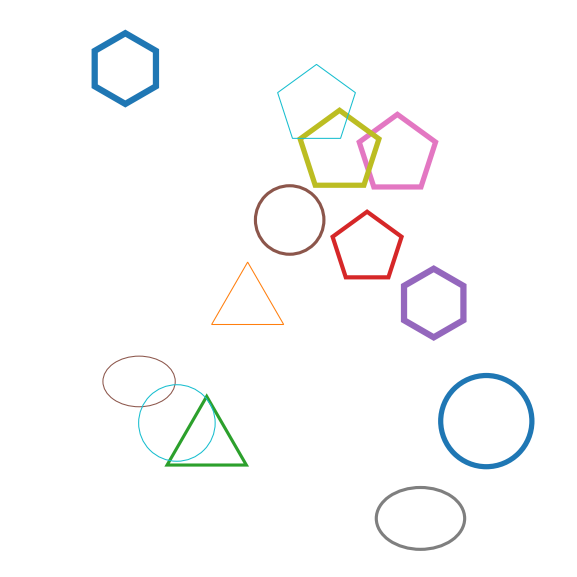[{"shape": "circle", "thickness": 2.5, "radius": 0.39, "center": [0.842, 0.27]}, {"shape": "hexagon", "thickness": 3, "radius": 0.31, "center": [0.217, 0.88]}, {"shape": "triangle", "thickness": 0.5, "radius": 0.36, "center": [0.429, 0.473]}, {"shape": "triangle", "thickness": 1.5, "radius": 0.4, "center": [0.358, 0.233]}, {"shape": "pentagon", "thickness": 2, "radius": 0.31, "center": [0.636, 0.57]}, {"shape": "hexagon", "thickness": 3, "radius": 0.3, "center": [0.751, 0.474]}, {"shape": "circle", "thickness": 1.5, "radius": 0.3, "center": [0.502, 0.618]}, {"shape": "oval", "thickness": 0.5, "radius": 0.31, "center": [0.241, 0.339]}, {"shape": "pentagon", "thickness": 2.5, "radius": 0.35, "center": [0.688, 0.732]}, {"shape": "oval", "thickness": 1.5, "radius": 0.38, "center": [0.728, 0.101]}, {"shape": "pentagon", "thickness": 2.5, "radius": 0.36, "center": [0.588, 0.736]}, {"shape": "pentagon", "thickness": 0.5, "radius": 0.35, "center": [0.548, 0.817]}, {"shape": "circle", "thickness": 0.5, "radius": 0.33, "center": [0.306, 0.267]}]